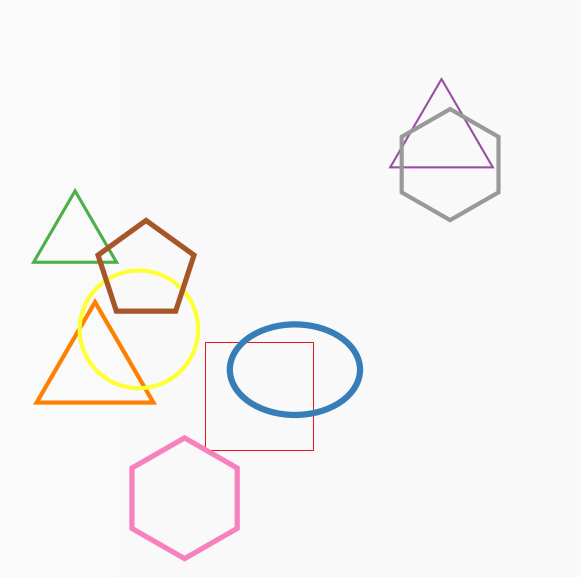[{"shape": "square", "thickness": 0.5, "radius": 0.47, "center": [0.446, 0.313]}, {"shape": "oval", "thickness": 3, "radius": 0.56, "center": [0.507, 0.359]}, {"shape": "triangle", "thickness": 1.5, "radius": 0.41, "center": [0.129, 0.586]}, {"shape": "triangle", "thickness": 1, "radius": 0.51, "center": [0.76, 0.76]}, {"shape": "triangle", "thickness": 2, "radius": 0.58, "center": [0.163, 0.36]}, {"shape": "circle", "thickness": 2, "radius": 0.51, "center": [0.239, 0.429]}, {"shape": "pentagon", "thickness": 2.5, "radius": 0.43, "center": [0.251, 0.531]}, {"shape": "hexagon", "thickness": 2.5, "radius": 0.52, "center": [0.318, 0.136]}, {"shape": "hexagon", "thickness": 2, "radius": 0.48, "center": [0.774, 0.714]}]